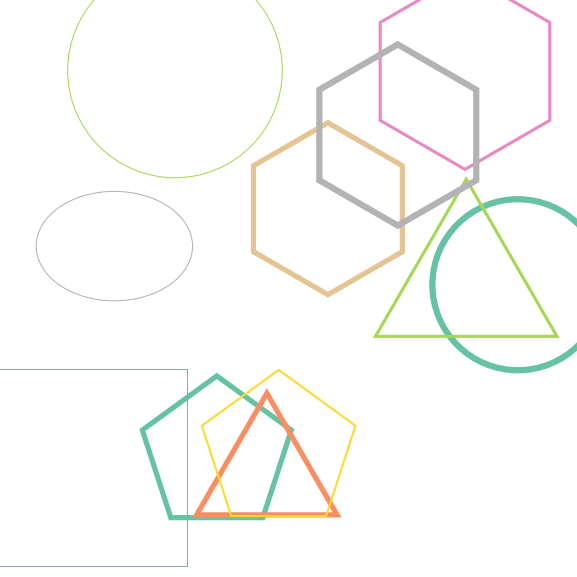[{"shape": "pentagon", "thickness": 2.5, "radius": 0.68, "center": [0.375, 0.213]}, {"shape": "circle", "thickness": 3, "radius": 0.74, "center": [0.897, 0.506]}, {"shape": "triangle", "thickness": 2.5, "radius": 0.7, "center": [0.462, 0.178]}, {"shape": "square", "thickness": 0.5, "radius": 0.85, "center": [0.153, 0.19]}, {"shape": "hexagon", "thickness": 1.5, "radius": 0.85, "center": [0.805, 0.875]}, {"shape": "circle", "thickness": 0.5, "radius": 0.93, "center": [0.303, 0.877]}, {"shape": "triangle", "thickness": 1.5, "radius": 0.91, "center": [0.807, 0.507]}, {"shape": "pentagon", "thickness": 1, "radius": 0.7, "center": [0.483, 0.219]}, {"shape": "hexagon", "thickness": 2.5, "radius": 0.74, "center": [0.568, 0.638]}, {"shape": "hexagon", "thickness": 3, "radius": 0.78, "center": [0.689, 0.765]}, {"shape": "oval", "thickness": 0.5, "radius": 0.68, "center": [0.198, 0.573]}]